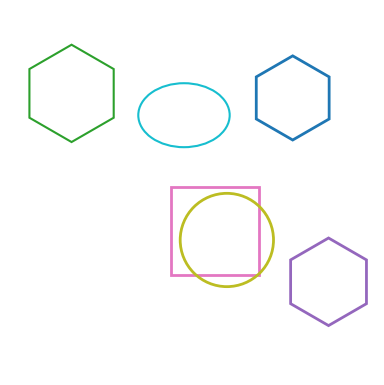[{"shape": "hexagon", "thickness": 2, "radius": 0.55, "center": [0.76, 0.746]}, {"shape": "hexagon", "thickness": 1.5, "radius": 0.63, "center": [0.186, 0.757]}, {"shape": "hexagon", "thickness": 2, "radius": 0.57, "center": [0.853, 0.268]}, {"shape": "square", "thickness": 2, "radius": 0.57, "center": [0.559, 0.401]}, {"shape": "circle", "thickness": 2, "radius": 0.61, "center": [0.589, 0.377]}, {"shape": "oval", "thickness": 1.5, "radius": 0.59, "center": [0.478, 0.701]}]